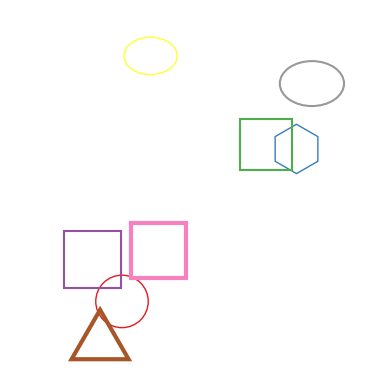[{"shape": "circle", "thickness": 1, "radius": 0.34, "center": [0.317, 0.217]}, {"shape": "hexagon", "thickness": 1, "radius": 0.32, "center": [0.77, 0.613]}, {"shape": "square", "thickness": 1.5, "radius": 0.33, "center": [0.691, 0.625]}, {"shape": "square", "thickness": 1.5, "radius": 0.37, "center": [0.24, 0.325]}, {"shape": "oval", "thickness": 1, "radius": 0.35, "center": [0.391, 0.855]}, {"shape": "triangle", "thickness": 3, "radius": 0.43, "center": [0.26, 0.11]}, {"shape": "square", "thickness": 3, "radius": 0.36, "center": [0.412, 0.349]}, {"shape": "oval", "thickness": 1.5, "radius": 0.42, "center": [0.81, 0.783]}]